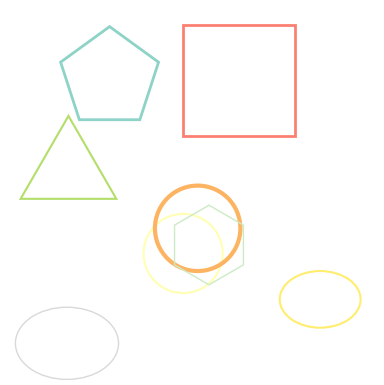[{"shape": "pentagon", "thickness": 2, "radius": 0.67, "center": [0.285, 0.797]}, {"shape": "circle", "thickness": 1.5, "radius": 0.51, "center": [0.476, 0.342]}, {"shape": "square", "thickness": 2, "radius": 0.72, "center": [0.621, 0.791]}, {"shape": "circle", "thickness": 3, "radius": 0.55, "center": [0.513, 0.407]}, {"shape": "triangle", "thickness": 1.5, "radius": 0.72, "center": [0.178, 0.555]}, {"shape": "oval", "thickness": 1, "radius": 0.67, "center": [0.174, 0.108]}, {"shape": "hexagon", "thickness": 1, "radius": 0.52, "center": [0.543, 0.364]}, {"shape": "oval", "thickness": 1.5, "radius": 0.53, "center": [0.832, 0.222]}]